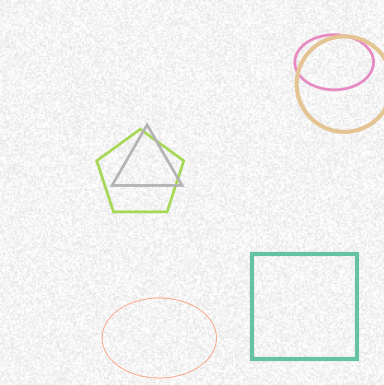[{"shape": "square", "thickness": 3, "radius": 0.68, "center": [0.79, 0.204]}, {"shape": "oval", "thickness": 0.5, "radius": 0.74, "center": [0.414, 0.122]}, {"shape": "oval", "thickness": 2, "radius": 0.51, "center": [0.868, 0.838]}, {"shape": "pentagon", "thickness": 2, "radius": 0.59, "center": [0.364, 0.546]}, {"shape": "circle", "thickness": 3, "radius": 0.62, "center": [0.895, 0.782]}, {"shape": "triangle", "thickness": 2, "radius": 0.52, "center": [0.382, 0.571]}]